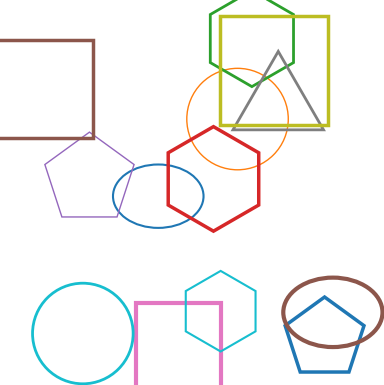[{"shape": "pentagon", "thickness": 2.5, "radius": 0.54, "center": [0.843, 0.121]}, {"shape": "oval", "thickness": 1.5, "radius": 0.59, "center": [0.411, 0.49]}, {"shape": "circle", "thickness": 1, "radius": 0.66, "center": [0.617, 0.691]}, {"shape": "hexagon", "thickness": 2, "radius": 0.62, "center": [0.654, 0.9]}, {"shape": "hexagon", "thickness": 2.5, "radius": 0.68, "center": [0.554, 0.535]}, {"shape": "pentagon", "thickness": 1, "radius": 0.61, "center": [0.232, 0.535]}, {"shape": "square", "thickness": 2.5, "radius": 0.64, "center": [0.114, 0.768]}, {"shape": "oval", "thickness": 3, "radius": 0.64, "center": [0.865, 0.189]}, {"shape": "square", "thickness": 3, "radius": 0.55, "center": [0.465, 0.104]}, {"shape": "triangle", "thickness": 2, "radius": 0.68, "center": [0.723, 0.731]}, {"shape": "square", "thickness": 2.5, "radius": 0.7, "center": [0.712, 0.817]}, {"shape": "circle", "thickness": 2, "radius": 0.65, "center": [0.215, 0.134]}, {"shape": "hexagon", "thickness": 1.5, "radius": 0.52, "center": [0.573, 0.192]}]